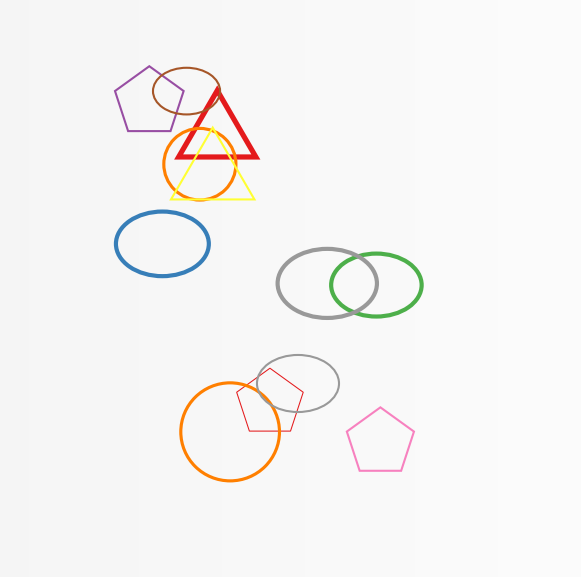[{"shape": "pentagon", "thickness": 0.5, "radius": 0.3, "center": [0.464, 0.301]}, {"shape": "triangle", "thickness": 2.5, "radius": 0.38, "center": [0.374, 0.766]}, {"shape": "oval", "thickness": 2, "radius": 0.4, "center": [0.279, 0.577]}, {"shape": "oval", "thickness": 2, "radius": 0.39, "center": [0.648, 0.506]}, {"shape": "pentagon", "thickness": 1, "radius": 0.31, "center": [0.257, 0.822]}, {"shape": "circle", "thickness": 1.5, "radius": 0.42, "center": [0.396, 0.251]}, {"shape": "circle", "thickness": 1.5, "radius": 0.31, "center": [0.344, 0.715]}, {"shape": "triangle", "thickness": 1, "radius": 0.41, "center": [0.366, 0.695]}, {"shape": "oval", "thickness": 1, "radius": 0.29, "center": [0.321, 0.841]}, {"shape": "pentagon", "thickness": 1, "radius": 0.3, "center": [0.654, 0.233]}, {"shape": "oval", "thickness": 2, "radius": 0.43, "center": [0.563, 0.508]}, {"shape": "oval", "thickness": 1, "radius": 0.35, "center": [0.513, 0.335]}]